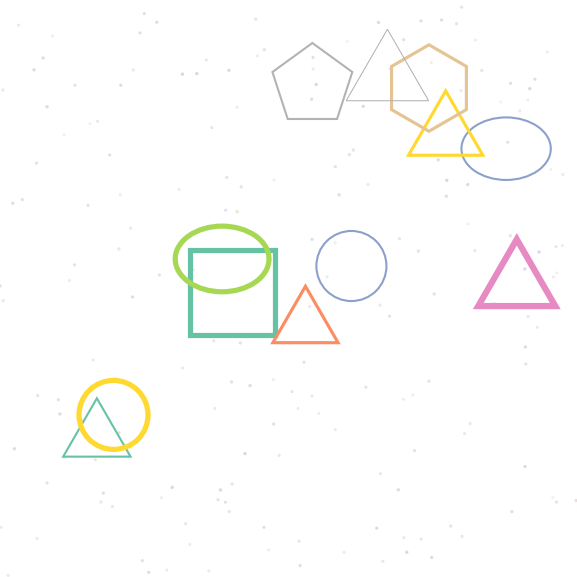[{"shape": "triangle", "thickness": 1, "radius": 0.34, "center": [0.168, 0.242]}, {"shape": "square", "thickness": 2.5, "radius": 0.37, "center": [0.403, 0.492]}, {"shape": "triangle", "thickness": 1.5, "radius": 0.33, "center": [0.529, 0.438]}, {"shape": "oval", "thickness": 1, "radius": 0.39, "center": [0.876, 0.742]}, {"shape": "circle", "thickness": 1, "radius": 0.3, "center": [0.609, 0.538]}, {"shape": "triangle", "thickness": 3, "radius": 0.39, "center": [0.895, 0.508]}, {"shape": "oval", "thickness": 2.5, "radius": 0.41, "center": [0.385, 0.551]}, {"shape": "circle", "thickness": 2.5, "radius": 0.3, "center": [0.197, 0.281]}, {"shape": "triangle", "thickness": 1.5, "radius": 0.37, "center": [0.772, 0.767]}, {"shape": "hexagon", "thickness": 1.5, "radius": 0.37, "center": [0.743, 0.847]}, {"shape": "triangle", "thickness": 0.5, "radius": 0.41, "center": [0.671, 0.866]}, {"shape": "pentagon", "thickness": 1, "radius": 0.36, "center": [0.541, 0.852]}]